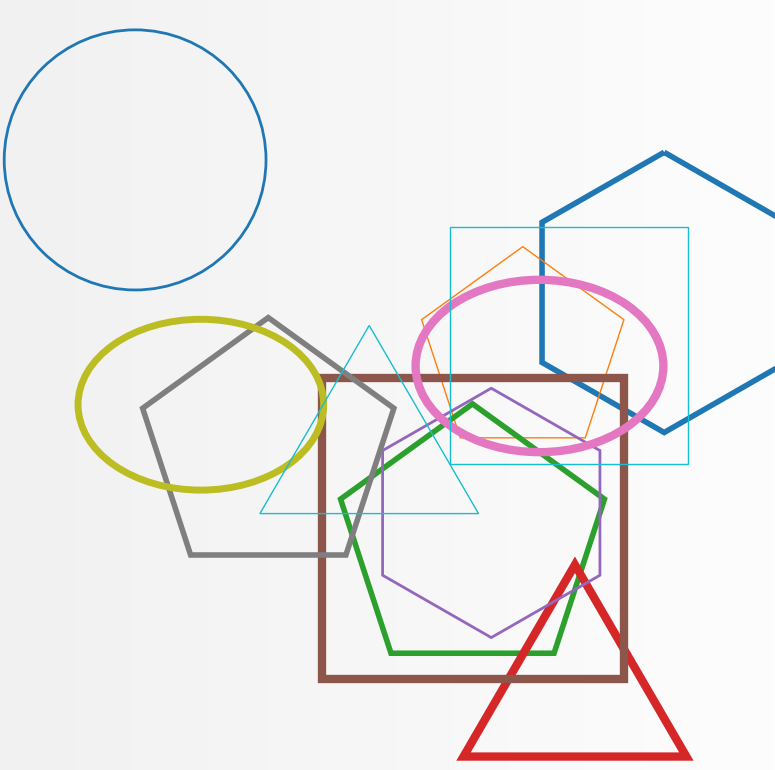[{"shape": "circle", "thickness": 1, "radius": 0.84, "center": [0.174, 0.792]}, {"shape": "hexagon", "thickness": 2, "radius": 0.91, "center": [0.857, 0.62]}, {"shape": "pentagon", "thickness": 0.5, "radius": 0.69, "center": [0.675, 0.542]}, {"shape": "pentagon", "thickness": 2, "radius": 0.9, "center": [0.61, 0.296]}, {"shape": "triangle", "thickness": 3, "radius": 0.83, "center": [0.742, 0.1]}, {"shape": "hexagon", "thickness": 1, "radius": 0.81, "center": [0.634, 0.334]}, {"shape": "square", "thickness": 3, "radius": 0.97, "center": [0.611, 0.314]}, {"shape": "oval", "thickness": 3, "radius": 0.8, "center": [0.696, 0.525]}, {"shape": "pentagon", "thickness": 2, "radius": 0.85, "center": [0.346, 0.417]}, {"shape": "oval", "thickness": 2.5, "radius": 0.79, "center": [0.259, 0.474]}, {"shape": "square", "thickness": 0.5, "radius": 0.77, "center": [0.734, 0.551]}, {"shape": "triangle", "thickness": 0.5, "radius": 0.81, "center": [0.476, 0.414]}]